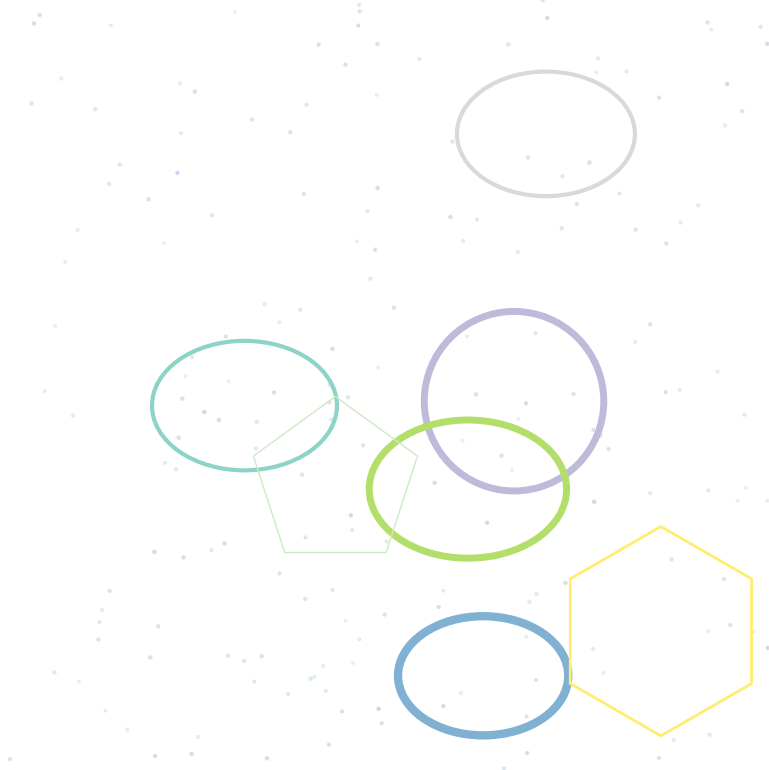[{"shape": "oval", "thickness": 1.5, "radius": 0.6, "center": [0.317, 0.473]}, {"shape": "circle", "thickness": 2.5, "radius": 0.58, "center": [0.668, 0.479]}, {"shape": "oval", "thickness": 3, "radius": 0.55, "center": [0.627, 0.122]}, {"shape": "oval", "thickness": 2.5, "radius": 0.64, "center": [0.608, 0.365]}, {"shape": "oval", "thickness": 1.5, "radius": 0.58, "center": [0.709, 0.826]}, {"shape": "pentagon", "thickness": 0.5, "radius": 0.56, "center": [0.436, 0.373]}, {"shape": "hexagon", "thickness": 1, "radius": 0.68, "center": [0.858, 0.18]}]